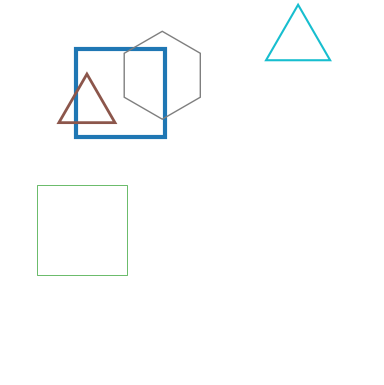[{"shape": "square", "thickness": 3, "radius": 0.57, "center": [0.313, 0.758]}, {"shape": "square", "thickness": 0.5, "radius": 0.58, "center": [0.213, 0.403]}, {"shape": "triangle", "thickness": 2, "radius": 0.42, "center": [0.226, 0.723]}, {"shape": "hexagon", "thickness": 1, "radius": 0.57, "center": [0.421, 0.805]}, {"shape": "triangle", "thickness": 1.5, "radius": 0.48, "center": [0.774, 0.892]}]